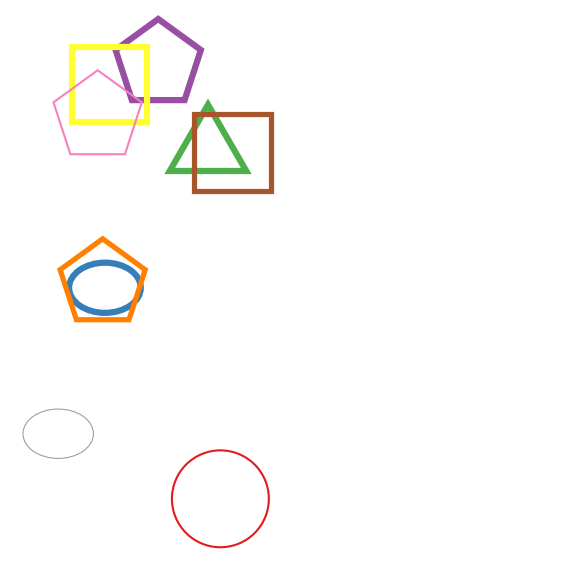[{"shape": "circle", "thickness": 1, "radius": 0.42, "center": [0.382, 0.135]}, {"shape": "oval", "thickness": 3, "radius": 0.31, "center": [0.182, 0.501]}, {"shape": "triangle", "thickness": 3, "radius": 0.38, "center": [0.36, 0.741]}, {"shape": "pentagon", "thickness": 3, "radius": 0.39, "center": [0.274, 0.889]}, {"shape": "pentagon", "thickness": 2.5, "radius": 0.39, "center": [0.178, 0.508]}, {"shape": "square", "thickness": 3, "radius": 0.32, "center": [0.19, 0.853]}, {"shape": "square", "thickness": 2.5, "radius": 0.33, "center": [0.403, 0.735]}, {"shape": "pentagon", "thickness": 1, "radius": 0.4, "center": [0.169, 0.797]}, {"shape": "oval", "thickness": 0.5, "radius": 0.31, "center": [0.101, 0.248]}]